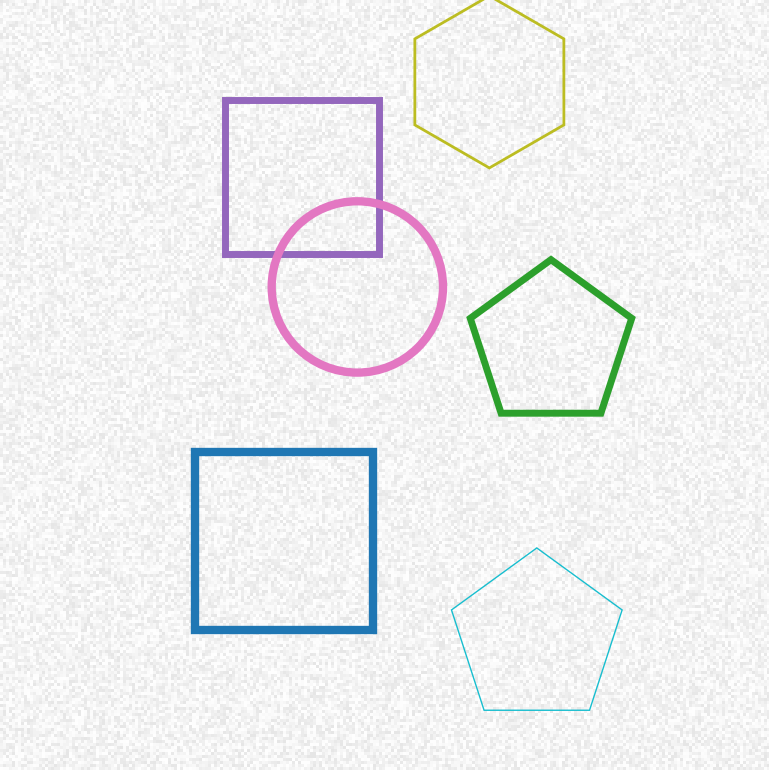[{"shape": "square", "thickness": 3, "radius": 0.58, "center": [0.369, 0.298]}, {"shape": "pentagon", "thickness": 2.5, "radius": 0.55, "center": [0.716, 0.553]}, {"shape": "square", "thickness": 2.5, "radius": 0.5, "center": [0.392, 0.77]}, {"shape": "circle", "thickness": 3, "radius": 0.56, "center": [0.464, 0.627]}, {"shape": "hexagon", "thickness": 1, "radius": 0.56, "center": [0.636, 0.894]}, {"shape": "pentagon", "thickness": 0.5, "radius": 0.58, "center": [0.697, 0.172]}]